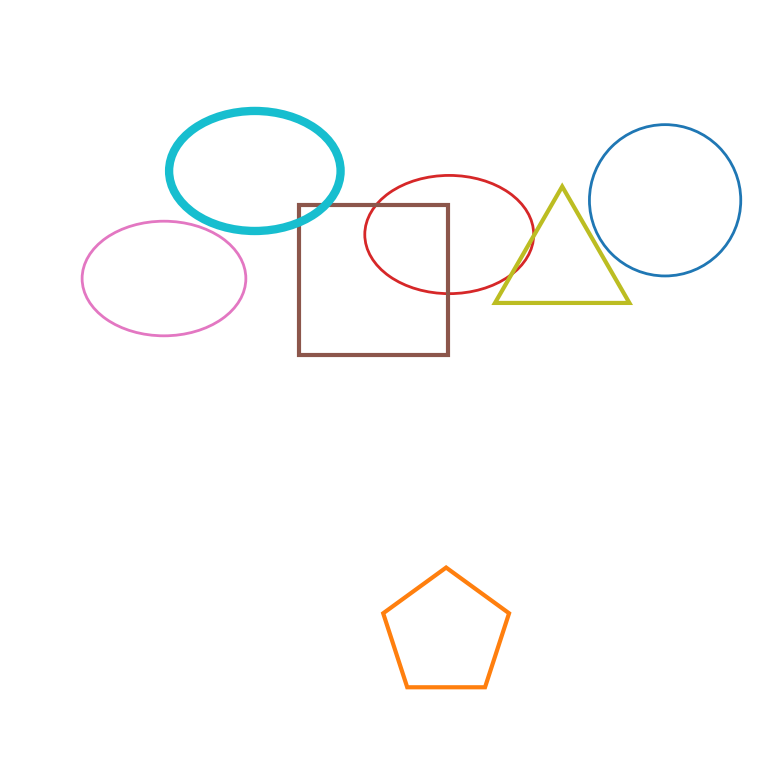[{"shape": "circle", "thickness": 1, "radius": 0.49, "center": [0.864, 0.74]}, {"shape": "pentagon", "thickness": 1.5, "radius": 0.43, "center": [0.579, 0.177]}, {"shape": "oval", "thickness": 1, "radius": 0.55, "center": [0.583, 0.695]}, {"shape": "square", "thickness": 1.5, "radius": 0.49, "center": [0.485, 0.636]}, {"shape": "oval", "thickness": 1, "radius": 0.53, "center": [0.213, 0.638]}, {"shape": "triangle", "thickness": 1.5, "radius": 0.5, "center": [0.73, 0.657]}, {"shape": "oval", "thickness": 3, "radius": 0.56, "center": [0.331, 0.778]}]